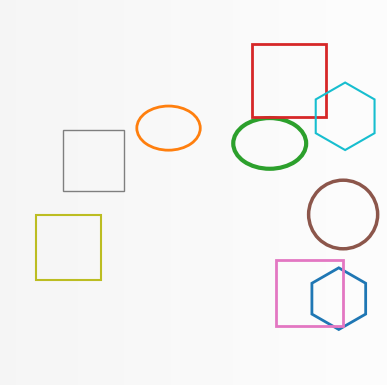[{"shape": "hexagon", "thickness": 2, "radius": 0.4, "center": [0.874, 0.224]}, {"shape": "oval", "thickness": 2, "radius": 0.41, "center": [0.435, 0.667]}, {"shape": "oval", "thickness": 3, "radius": 0.47, "center": [0.696, 0.628]}, {"shape": "square", "thickness": 2, "radius": 0.47, "center": [0.746, 0.791]}, {"shape": "circle", "thickness": 2.5, "radius": 0.45, "center": [0.886, 0.443]}, {"shape": "square", "thickness": 2, "radius": 0.43, "center": [0.8, 0.239]}, {"shape": "square", "thickness": 1, "radius": 0.4, "center": [0.242, 0.584]}, {"shape": "square", "thickness": 1.5, "radius": 0.42, "center": [0.177, 0.357]}, {"shape": "hexagon", "thickness": 1.5, "radius": 0.44, "center": [0.891, 0.698]}]